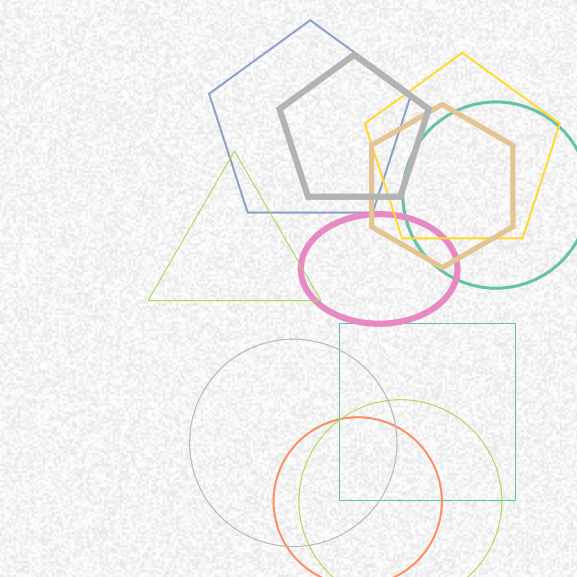[{"shape": "circle", "thickness": 1.5, "radius": 0.81, "center": [0.859, 0.661]}, {"shape": "square", "thickness": 0.5, "radius": 0.77, "center": [0.739, 0.287]}, {"shape": "circle", "thickness": 1, "radius": 0.73, "center": [0.619, 0.131]}, {"shape": "pentagon", "thickness": 1, "radius": 0.92, "center": [0.537, 0.78]}, {"shape": "oval", "thickness": 3, "radius": 0.68, "center": [0.656, 0.533]}, {"shape": "circle", "thickness": 0.5, "radius": 0.88, "center": [0.693, 0.131]}, {"shape": "triangle", "thickness": 0.5, "radius": 0.86, "center": [0.406, 0.565]}, {"shape": "pentagon", "thickness": 1, "radius": 0.89, "center": [0.801, 0.73]}, {"shape": "hexagon", "thickness": 2.5, "radius": 0.71, "center": [0.766, 0.677]}, {"shape": "pentagon", "thickness": 3, "radius": 0.68, "center": [0.613, 0.768]}, {"shape": "circle", "thickness": 0.5, "radius": 0.9, "center": [0.508, 0.232]}]